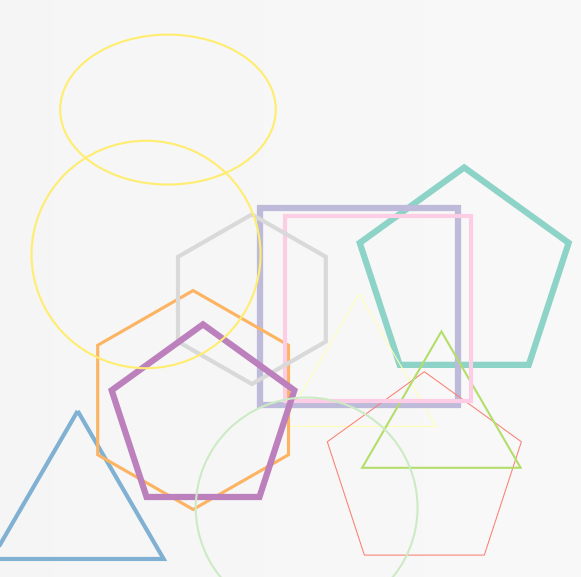[{"shape": "pentagon", "thickness": 3, "radius": 0.94, "center": [0.799, 0.52]}, {"shape": "triangle", "thickness": 0.5, "radius": 0.76, "center": [0.618, 0.337]}, {"shape": "square", "thickness": 3, "radius": 0.85, "center": [0.618, 0.469]}, {"shape": "pentagon", "thickness": 0.5, "radius": 0.88, "center": [0.73, 0.18]}, {"shape": "triangle", "thickness": 2, "radius": 0.85, "center": [0.134, 0.117]}, {"shape": "hexagon", "thickness": 1.5, "radius": 0.95, "center": [0.332, 0.306]}, {"shape": "triangle", "thickness": 1, "radius": 0.79, "center": [0.759, 0.268]}, {"shape": "square", "thickness": 2, "radius": 0.8, "center": [0.651, 0.464]}, {"shape": "hexagon", "thickness": 2, "radius": 0.73, "center": [0.433, 0.481]}, {"shape": "pentagon", "thickness": 3, "radius": 0.83, "center": [0.349, 0.272]}, {"shape": "circle", "thickness": 1, "radius": 0.95, "center": [0.528, 0.12]}, {"shape": "circle", "thickness": 1, "radius": 0.98, "center": [0.251, 0.558]}, {"shape": "oval", "thickness": 1, "radius": 0.93, "center": [0.289, 0.809]}]